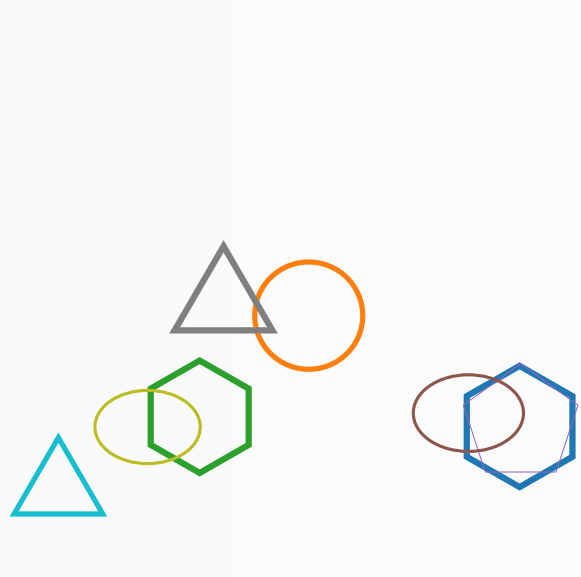[{"shape": "hexagon", "thickness": 3, "radius": 0.52, "center": [0.894, 0.261]}, {"shape": "circle", "thickness": 2.5, "radius": 0.46, "center": [0.531, 0.453]}, {"shape": "hexagon", "thickness": 3, "radius": 0.49, "center": [0.344, 0.277]}, {"shape": "pentagon", "thickness": 0.5, "radius": 0.52, "center": [0.896, 0.266]}, {"shape": "oval", "thickness": 1.5, "radius": 0.47, "center": [0.806, 0.284]}, {"shape": "triangle", "thickness": 3, "radius": 0.49, "center": [0.385, 0.476]}, {"shape": "oval", "thickness": 1.5, "radius": 0.45, "center": [0.254, 0.26]}, {"shape": "triangle", "thickness": 2.5, "radius": 0.44, "center": [0.101, 0.153]}]